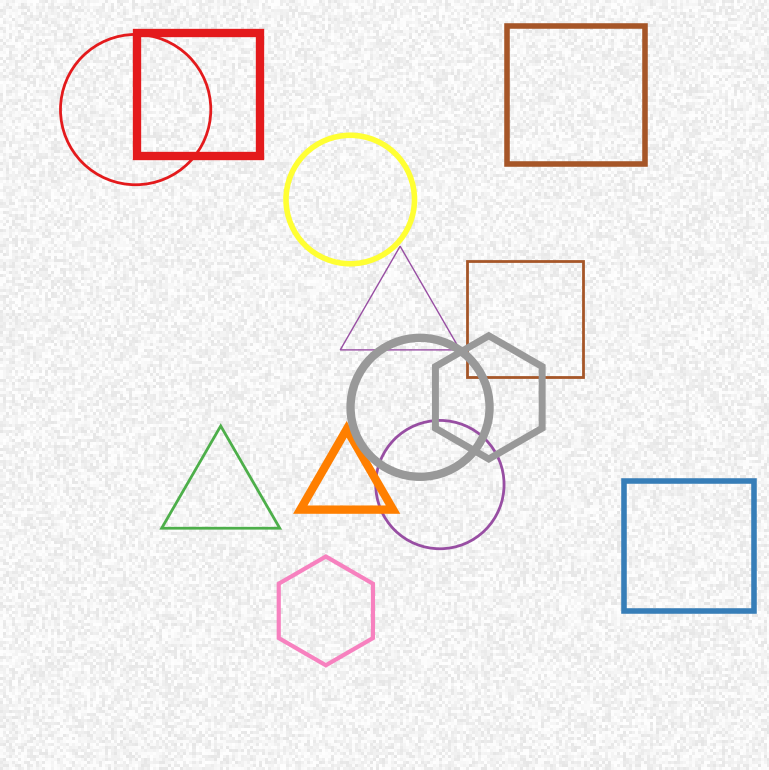[{"shape": "square", "thickness": 3, "radius": 0.4, "center": [0.257, 0.877]}, {"shape": "circle", "thickness": 1, "radius": 0.49, "center": [0.176, 0.858]}, {"shape": "square", "thickness": 2, "radius": 0.42, "center": [0.895, 0.291]}, {"shape": "triangle", "thickness": 1, "radius": 0.44, "center": [0.287, 0.358]}, {"shape": "triangle", "thickness": 0.5, "radius": 0.45, "center": [0.52, 0.59]}, {"shape": "circle", "thickness": 1, "radius": 0.42, "center": [0.571, 0.371]}, {"shape": "triangle", "thickness": 3, "radius": 0.35, "center": [0.45, 0.373]}, {"shape": "circle", "thickness": 2, "radius": 0.42, "center": [0.455, 0.741]}, {"shape": "square", "thickness": 1, "radius": 0.38, "center": [0.682, 0.586]}, {"shape": "square", "thickness": 2, "radius": 0.45, "center": [0.748, 0.877]}, {"shape": "hexagon", "thickness": 1.5, "radius": 0.35, "center": [0.423, 0.207]}, {"shape": "circle", "thickness": 3, "radius": 0.45, "center": [0.546, 0.471]}, {"shape": "hexagon", "thickness": 2.5, "radius": 0.4, "center": [0.635, 0.484]}]